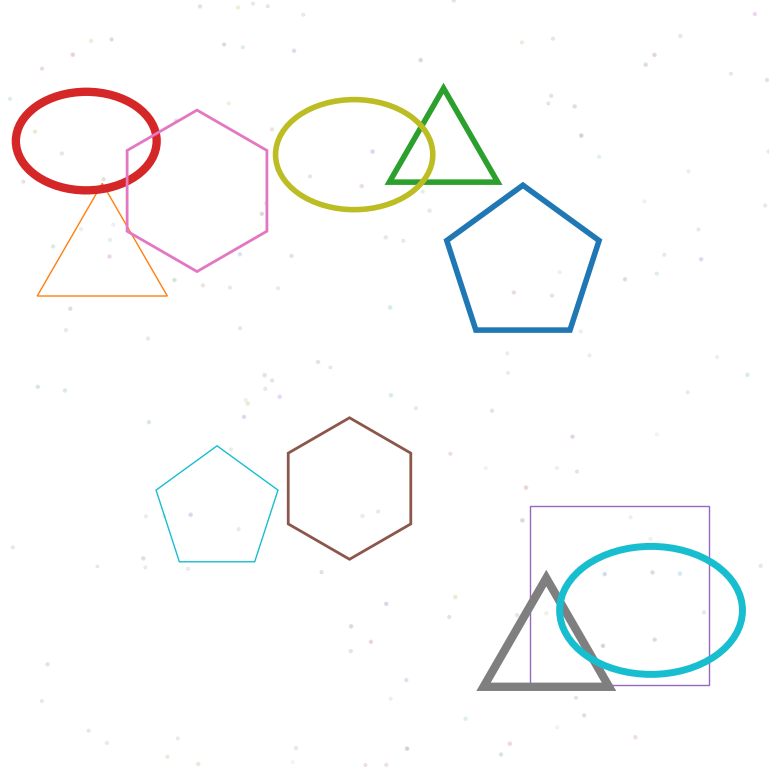[{"shape": "pentagon", "thickness": 2, "radius": 0.52, "center": [0.679, 0.655]}, {"shape": "triangle", "thickness": 0.5, "radius": 0.49, "center": [0.133, 0.664]}, {"shape": "triangle", "thickness": 2, "radius": 0.41, "center": [0.576, 0.804]}, {"shape": "oval", "thickness": 3, "radius": 0.46, "center": [0.112, 0.817]}, {"shape": "square", "thickness": 0.5, "radius": 0.58, "center": [0.805, 0.227]}, {"shape": "hexagon", "thickness": 1, "radius": 0.46, "center": [0.454, 0.366]}, {"shape": "hexagon", "thickness": 1, "radius": 0.52, "center": [0.256, 0.752]}, {"shape": "triangle", "thickness": 3, "radius": 0.47, "center": [0.709, 0.155]}, {"shape": "oval", "thickness": 2, "radius": 0.51, "center": [0.46, 0.799]}, {"shape": "oval", "thickness": 2.5, "radius": 0.59, "center": [0.846, 0.207]}, {"shape": "pentagon", "thickness": 0.5, "radius": 0.42, "center": [0.282, 0.338]}]